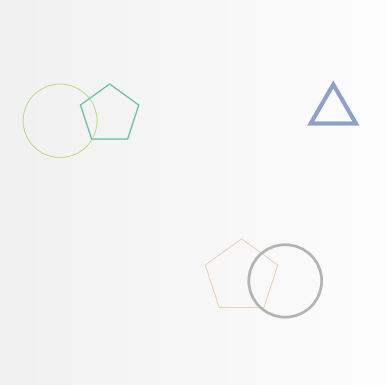[{"shape": "pentagon", "thickness": 1, "radius": 0.4, "center": [0.283, 0.703]}, {"shape": "triangle", "thickness": 3, "radius": 0.34, "center": [0.86, 0.713]}, {"shape": "circle", "thickness": 0.5, "radius": 0.48, "center": [0.155, 0.686]}, {"shape": "pentagon", "thickness": 0.5, "radius": 0.49, "center": [0.623, 0.281]}, {"shape": "circle", "thickness": 2, "radius": 0.47, "center": [0.736, 0.27]}]